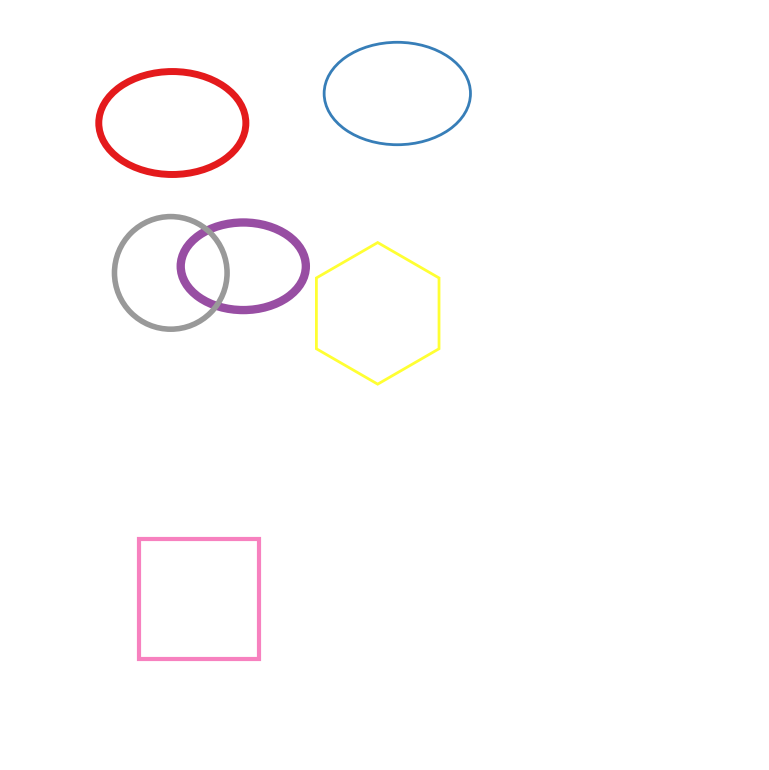[{"shape": "oval", "thickness": 2.5, "radius": 0.48, "center": [0.224, 0.84]}, {"shape": "oval", "thickness": 1, "radius": 0.48, "center": [0.516, 0.879]}, {"shape": "oval", "thickness": 3, "radius": 0.41, "center": [0.316, 0.654]}, {"shape": "hexagon", "thickness": 1, "radius": 0.46, "center": [0.491, 0.593]}, {"shape": "square", "thickness": 1.5, "radius": 0.39, "center": [0.259, 0.222]}, {"shape": "circle", "thickness": 2, "radius": 0.37, "center": [0.222, 0.646]}]